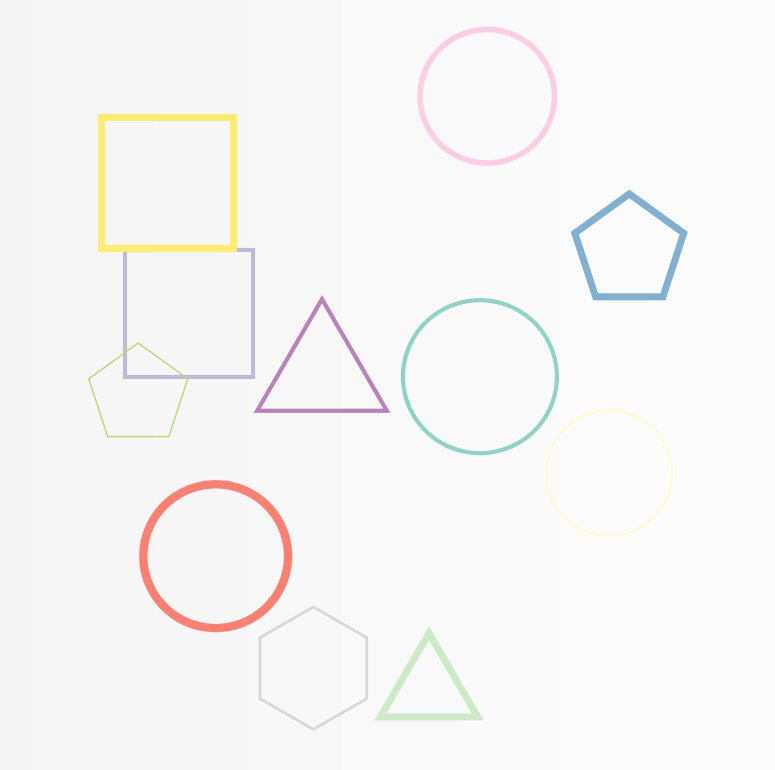[{"shape": "circle", "thickness": 1.5, "radius": 0.5, "center": [0.619, 0.511]}, {"shape": "circle", "thickness": 0.5, "radius": 0.41, "center": [0.786, 0.386]}, {"shape": "square", "thickness": 1.5, "radius": 0.41, "center": [0.244, 0.593]}, {"shape": "circle", "thickness": 3, "radius": 0.47, "center": [0.278, 0.278]}, {"shape": "pentagon", "thickness": 2.5, "radius": 0.37, "center": [0.812, 0.674]}, {"shape": "pentagon", "thickness": 0.5, "radius": 0.34, "center": [0.178, 0.487]}, {"shape": "circle", "thickness": 2, "radius": 0.43, "center": [0.629, 0.875]}, {"shape": "hexagon", "thickness": 1, "radius": 0.4, "center": [0.404, 0.132]}, {"shape": "triangle", "thickness": 1.5, "radius": 0.48, "center": [0.415, 0.515]}, {"shape": "triangle", "thickness": 2.5, "radius": 0.36, "center": [0.554, 0.105]}, {"shape": "square", "thickness": 2.5, "radius": 0.43, "center": [0.216, 0.763]}]